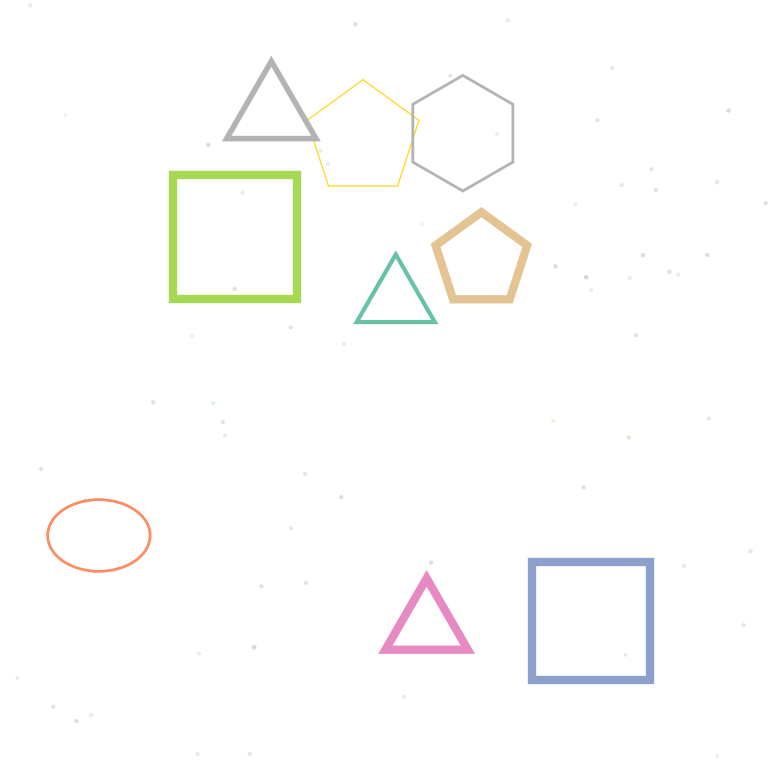[{"shape": "triangle", "thickness": 1.5, "radius": 0.29, "center": [0.514, 0.611]}, {"shape": "oval", "thickness": 1, "radius": 0.33, "center": [0.128, 0.305]}, {"shape": "square", "thickness": 3, "radius": 0.38, "center": [0.767, 0.193]}, {"shape": "triangle", "thickness": 3, "radius": 0.31, "center": [0.554, 0.187]}, {"shape": "square", "thickness": 3, "radius": 0.4, "center": [0.305, 0.692]}, {"shape": "pentagon", "thickness": 0.5, "radius": 0.38, "center": [0.471, 0.82]}, {"shape": "pentagon", "thickness": 3, "radius": 0.31, "center": [0.625, 0.662]}, {"shape": "hexagon", "thickness": 1, "radius": 0.38, "center": [0.601, 0.827]}, {"shape": "triangle", "thickness": 2, "radius": 0.33, "center": [0.352, 0.853]}]